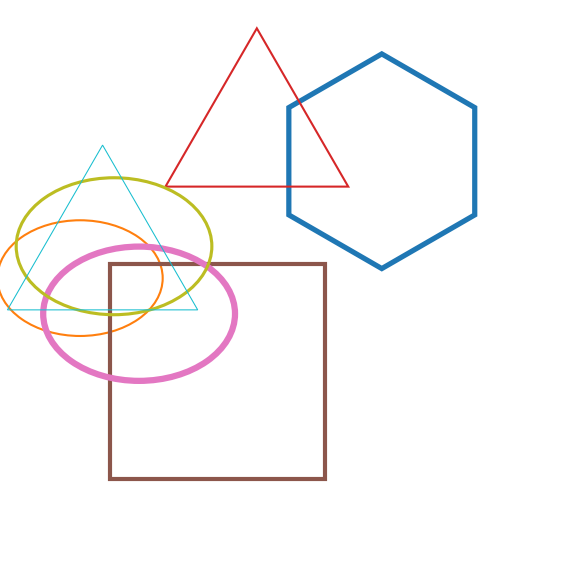[{"shape": "hexagon", "thickness": 2.5, "radius": 0.93, "center": [0.661, 0.72]}, {"shape": "oval", "thickness": 1, "radius": 0.72, "center": [0.139, 0.518]}, {"shape": "triangle", "thickness": 1, "radius": 0.91, "center": [0.445, 0.767]}, {"shape": "square", "thickness": 2, "radius": 0.93, "center": [0.377, 0.356]}, {"shape": "oval", "thickness": 3, "radius": 0.83, "center": [0.241, 0.456]}, {"shape": "oval", "thickness": 1.5, "radius": 0.85, "center": [0.197, 0.573]}, {"shape": "triangle", "thickness": 0.5, "radius": 0.95, "center": [0.178, 0.558]}]